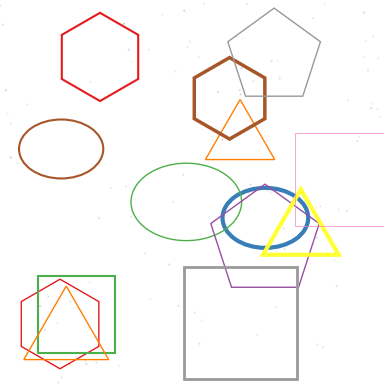[{"shape": "hexagon", "thickness": 1, "radius": 0.58, "center": [0.156, 0.158]}, {"shape": "hexagon", "thickness": 1.5, "radius": 0.57, "center": [0.26, 0.852]}, {"shape": "oval", "thickness": 3, "radius": 0.56, "center": [0.689, 0.434]}, {"shape": "oval", "thickness": 1, "radius": 0.72, "center": [0.484, 0.475]}, {"shape": "square", "thickness": 1.5, "radius": 0.5, "center": [0.2, 0.183]}, {"shape": "pentagon", "thickness": 1, "radius": 0.74, "center": [0.688, 0.374]}, {"shape": "triangle", "thickness": 1, "radius": 0.52, "center": [0.624, 0.638]}, {"shape": "triangle", "thickness": 1, "radius": 0.64, "center": [0.172, 0.13]}, {"shape": "triangle", "thickness": 3, "radius": 0.57, "center": [0.781, 0.395]}, {"shape": "oval", "thickness": 1.5, "radius": 0.55, "center": [0.159, 0.613]}, {"shape": "hexagon", "thickness": 2.5, "radius": 0.53, "center": [0.596, 0.745]}, {"shape": "square", "thickness": 0.5, "radius": 0.61, "center": [0.887, 0.533]}, {"shape": "pentagon", "thickness": 1, "radius": 0.63, "center": [0.712, 0.852]}, {"shape": "square", "thickness": 2, "radius": 0.73, "center": [0.625, 0.162]}]